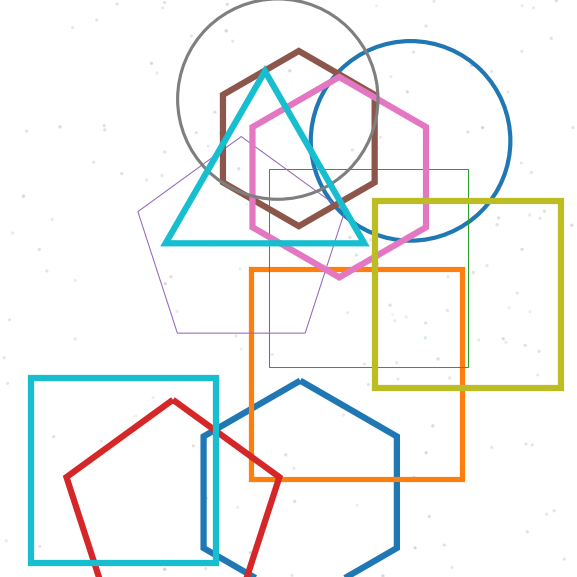[{"shape": "circle", "thickness": 2, "radius": 0.86, "center": [0.711, 0.755]}, {"shape": "hexagon", "thickness": 3, "radius": 0.97, "center": [0.52, 0.147]}, {"shape": "square", "thickness": 2.5, "radius": 0.91, "center": [0.618, 0.351]}, {"shape": "square", "thickness": 0.5, "radius": 0.86, "center": [0.638, 0.535]}, {"shape": "pentagon", "thickness": 3, "radius": 0.97, "center": [0.299, 0.113]}, {"shape": "pentagon", "thickness": 0.5, "radius": 0.94, "center": [0.418, 0.575]}, {"shape": "hexagon", "thickness": 3, "radius": 0.76, "center": [0.517, 0.759]}, {"shape": "hexagon", "thickness": 3, "radius": 0.87, "center": [0.587, 0.692]}, {"shape": "circle", "thickness": 1.5, "radius": 0.87, "center": [0.481, 0.828]}, {"shape": "square", "thickness": 3, "radius": 0.81, "center": [0.811, 0.489]}, {"shape": "square", "thickness": 3, "radius": 0.8, "center": [0.214, 0.185]}, {"shape": "triangle", "thickness": 3, "radius": 0.99, "center": [0.459, 0.677]}]